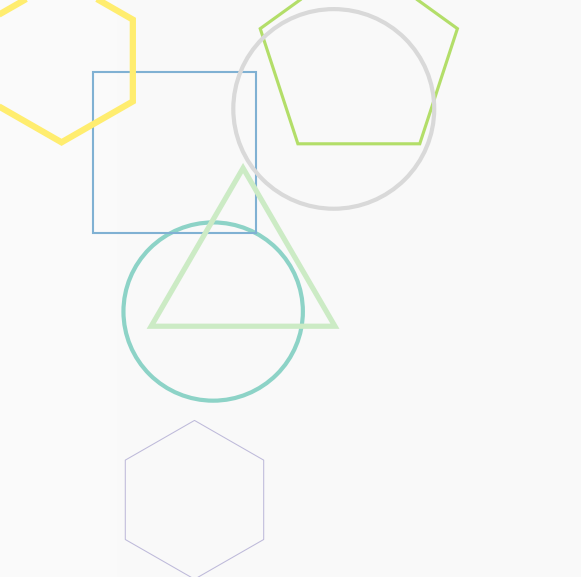[{"shape": "circle", "thickness": 2, "radius": 0.77, "center": [0.367, 0.46]}, {"shape": "hexagon", "thickness": 0.5, "radius": 0.69, "center": [0.335, 0.134]}, {"shape": "square", "thickness": 1, "radius": 0.7, "center": [0.3, 0.735]}, {"shape": "pentagon", "thickness": 1.5, "radius": 0.89, "center": [0.617, 0.894]}, {"shape": "circle", "thickness": 2, "radius": 0.86, "center": [0.574, 0.811]}, {"shape": "triangle", "thickness": 2.5, "radius": 0.91, "center": [0.418, 0.525]}, {"shape": "hexagon", "thickness": 3, "radius": 0.71, "center": [0.106, 0.894]}]